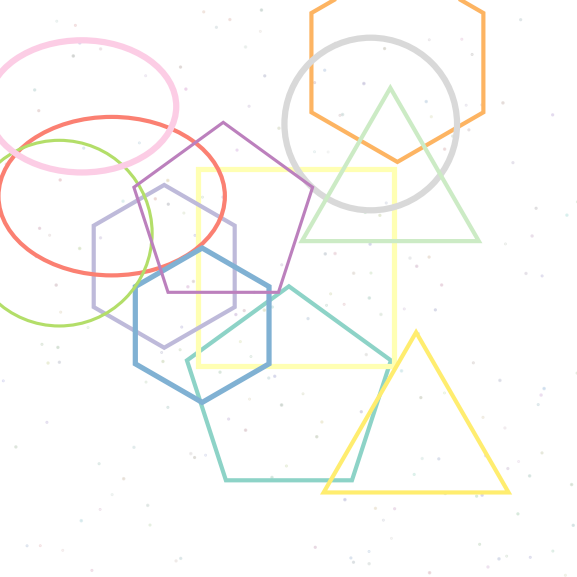[{"shape": "pentagon", "thickness": 2, "radius": 0.93, "center": [0.5, 0.318]}, {"shape": "square", "thickness": 2.5, "radius": 0.85, "center": [0.512, 0.536]}, {"shape": "hexagon", "thickness": 2, "radius": 0.7, "center": [0.284, 0.538]}, {"shape": "oval", "thickness": 2, "radius": 0.98, "center": [0.193, 0.659]}, {"shape": "hexagon", "thickness": 2.5, "radius": 0.67, "center": [0.35, 0.436]}, {"shape": "hexagon", "thickness": 2, "radius": 0.86, "center": [0.688, 0.891]}, {"shape": "circle", "thickness": 1.5, "radius": 0.8, "center": [0.103, 0.595]}, {"shape": "oval", "thickness": 3, "radius": 0.82, "center": [0.142, 0.815]}, {"shape": "circle", "thickness": 3, "radius": 0.75, "center": [0.642, 0.784]}, {"shape": "pentagon", "thickness": 1.5, "radius": 0.81, "center": [0.387, 0.625]}, {"shape": "triangle", "thickness": 2, "radius": 0.88, "center": [0.676, 0.67]}, {"shape": "triangle", "thickness": 2, "radius": 0.92, "center": [0.721, 0.239]}]